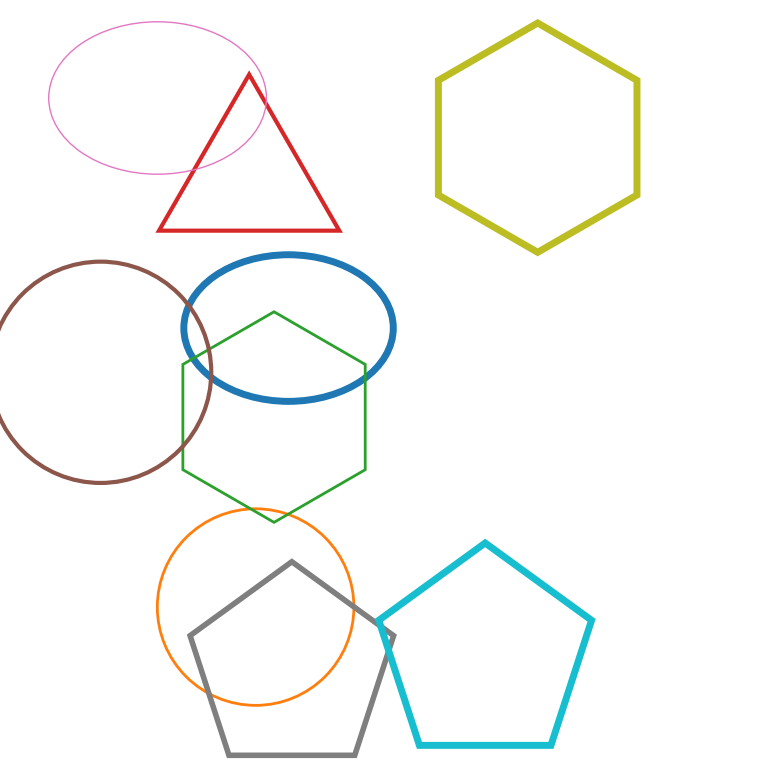[{"shape": "oval", "thickness": 2.5, "radius": 0.68, "center": [0.375, 0.574]}, {"shape": "circle", "thickness": 1, "radius": 0.64, "center": [0.332, 0.212]}, {"shape": "hexagon", "thickness": 1, "radius": 0.68, "center": [0.356, 0.458]}, {"shape": "triangle", "thickness": 1.5, "radius": 0.68, "center": [0.324, 0.768]}, {"shape": "circle", "thickness": 1.5, "radius": 0.72, "center": [0.131, 0.516]}, {"shape": "oval", "thickness": 0.5, "radius": 0.71, "center": [0.205, 0.873]}, {"shape": "pentagon", "thickness": 2, "radius": 0.69, "center": [0.379, 0.132]}, {"shape": "hexagon", "thickness": 2.5, "radius": 0.74, "center": [0.698, 0.821]}, {"shape": "pentagon", "thickness": 2.5, "radius": 0.73, "center": [0.63, 0.15]}]